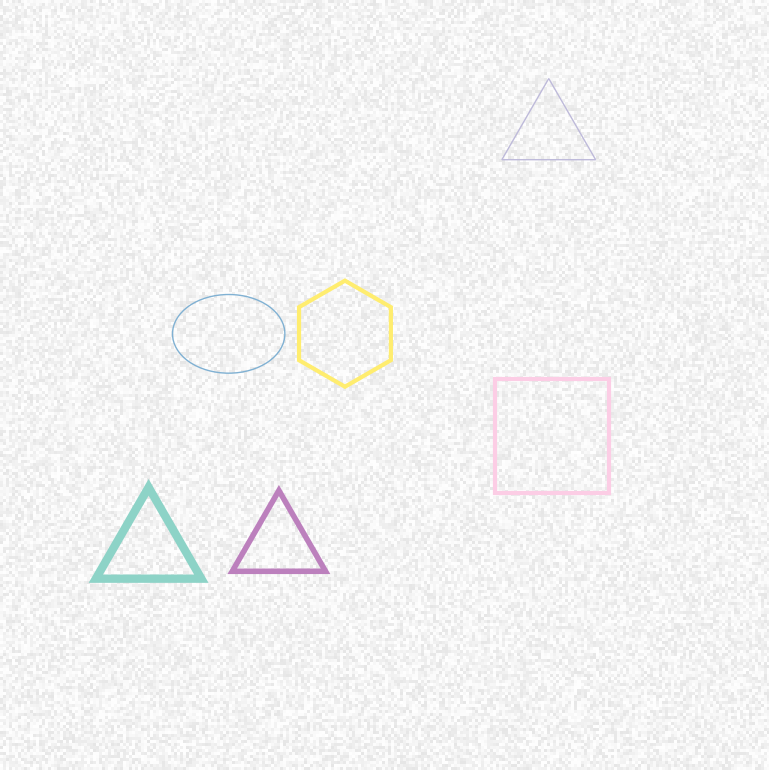[{"shape": "triangle", "thickness": 3, "radius": 0.4, "center": [0.193, 0.288]}, {"shape": "triangle", "thickness": 0.5, "radius": 0.35, "center": [0.713, 0.828]}, {"shape": "oval", "thickness": 0.5, "radius": 0.36, "center": [0.297, 0.566]}, {"shape": "square", "thickness": 1.5, "radius": 0.37, "center": [0.717, 0.434]}, {"shape": "triangle", "thickness": 2, "radius": 0.35, "center": [0.362, 0.293]}, {"shape": "hexagon", "thickness": 1.5, "radius": 0.34, "center": [0.448, 0.567]}]